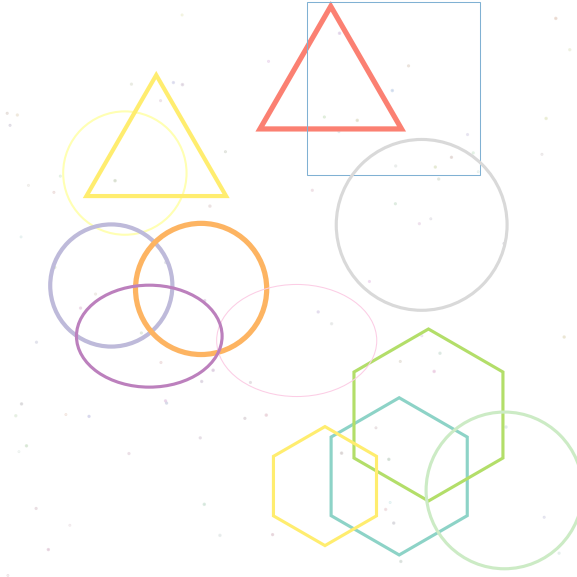[{"shape": "hexagon", "thickness": 1.5, "radius": 0.68, "center": [0.691, 0.174]}, {"shape": "circle", "thickness": 1, "radius": 0.53, "center": [0.216, 0.699]}, {"shape": "circle", "thickness": 2, "radius": 0.53, "center": [0.193, 0.505]}, {"shape": "triangle", "thickness": 2.5, "radius": 0.71, "center": [0.573, 0.847]}, {"shape": "square", "thickness": 0.5, "radius": 0.75, "center": [0.681, 0.846]}, {"shape": "circle", "thickness": 2.5, "radius": 0.57, "center": [0.348, 0.499]}, {"shape": "hexagon", "thickness": 1.5, "radius": 0.74, "center": [0.742, 0.281]}, {"shape": "oval", "thickness": 0.5, "radius": 0.69, "center": [0.514, 0.41]}, {"shape": "circle", "thickness": 1.5, "radius": 0.74, "center": [0.73, 0.61]}, {"shape": "oval", "thickness": 1.5, "radius": 0.63, "center": [0.258, 0.417]}, {"shape": "circle", "thickness": 1.5, "radius": 0.68, "center": [0.873, 0.15]}, {"shape": "triangle", "thickness": 2, "radius": 0.7, "center": [0.271, 0.729]}, {"shape": "hexagon", "thickness": 1.5, "radius": 0.52, "center": [0.563, 0.157]}]